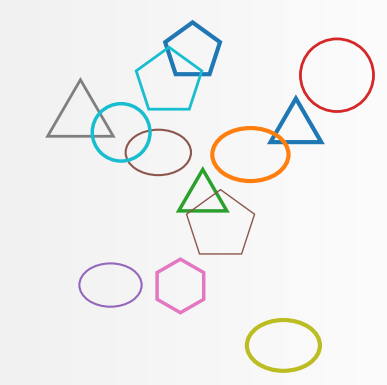[{"shape": "triangle", "thickness": 3, "radius": 0.38, "center": [0.764, 0.669]}, {"shape": "pentagon", "thickness": 3, "radius": 0.37, "center": [0.497, 0.867]}, {"shape": "oval", "thickness": 3, "radius": 0.49, "center": [0.646, 0.599]}, {"shape": "triangle", "thickness": 2.5, "radius": 0.36, "center": [0.523, 0.488]}, {"shape": "circle", "thickness": 2, "radius": 0.47, "center": [0.87, 0.805]}, {"shape": "oval", "thickness": 1.5, "radius": 0.4, "center": [0.285, 0.26]}, {"shape": "oval", "thickness": 1.5, "radius": 0.42, "center": [0.409, 0.604]}, {"shape": "pentagon", "thickness": 1, "radius": 0.46, "center": [0.569, 0.415]}, {"shape": "hexagon", "thickness": 2.5, "radius": 0.35, "center": [0.466, 0.257]}, {"shape": "triangle", "thickness": 2, "radius": 0.49, "center": [0.208, 0.695]}, {"shape": "oval", "thickness": 3, "radius": 0.47, "center": [0.731, 0.103]}, {"shape": "pentagon", "thickness": 2, "radius": 0.45, "center": [0.436, 0.788]}, {"shape": "circle", "thickness": 2.5, "radius": 0.37, "center": [0.313, 0.656]}]